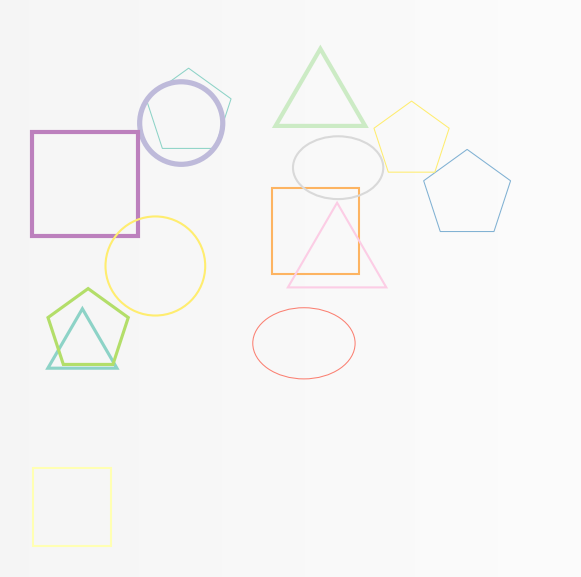[{"shape": "pentagon", "thickness": 0.5, "radius": 0.38, "center": [0.324, 0.804]}, {"shape": "triangle", "thickness": 1.5, "radius": 0.34, "center": [0.142, 0.396]}, {"shape": "square", "thickness": 1, "radius": 0.34, "center": [0.124, 0.122]}, {"shape": "circle", "thickness": 2.5, "radius": 0.36, "center": [0.312, 0.786]}, {"shape": "oval", "thickness": 0.5, "radius": 0.44, "center": [0.523, 0.405]}, {"shape": "pentagon", "thickness": 0.5, "radius": 0.39, "center": [0.804, 0.662]}, {"shape": "square", "thickness": 1, "radius": 0.37, "center": [0.543, 0.599]}, {"shape": "pentagon", "thickness": 1.5, "radius": 0.36, "center": [0.152, 0.427]}, {"shape": "triangle", "thickness": 1, "radius": 0.49, "center": [0.58, 0.55]}, {"shape": "oval", "thickness": 1, "radius": 0.39, "center": [0.582, 0.709]}, {"shape": "square", "thickness": 2, "radius": 0.45, "center": [0.146, 0.68]}, {"shape": "triangle", "thickness": 2, "radius": 0.45, "center": [0.551, 0.826]}, {"shape": "circle", "thickness": 1, "radius": 0.43, "center": [0.267, 0.539]}, {"shape": "pentagon", "thickness": 0.5, "radius": 0.34, "center": [0.708, 0.756]}]